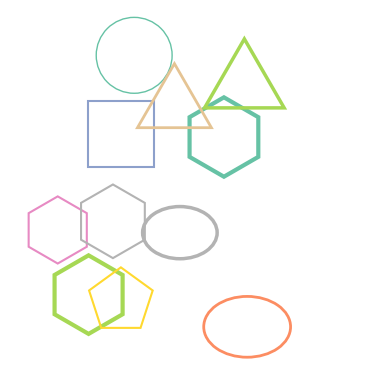[{"shape": "hexagon", "thickness": 3, "radius": 0.52, "center": [0.582, 0.644]}, {"shape": "circle", "thickness": 1, "radius": 0.49, "center": [0.348, 0.856]}, {"shape": "oval", "thickness": 2, "radius": 0.56, "center": [0.642, 0.151]}, {"shape": "square", "thickness": 1.5, "radius": 0.43, "center": [0.314, 0.651]}, {"shape": "hexagon", "thickness": 1.5, "radius": 0.44, "center": [0.15, 0.403]}, {"shape": "hexagon", "thickness": 3, "radius": 0.51, "center": [0.23, 0.235]}, {"shape": "triangle", "thickness": 2.5, "radius": 0.6, "center": [0.635, 0.779]}, {"shape": "pentagon", "thickness": 1.5, "radius": 0.43, "center": [0.314, 0.219]}, {"shape": "triangle", "thickness": 2, "radius": 0.55, "center": [0.453, 0.724]}, {"shape": "hexagon", "thickness": 1.5, "radius": 0.48, "center": [0.293, 0.425]}, {"shape": "oval", "thickness": 2.5, "radius": 0.48, "center": [0.467, 0.396]}]